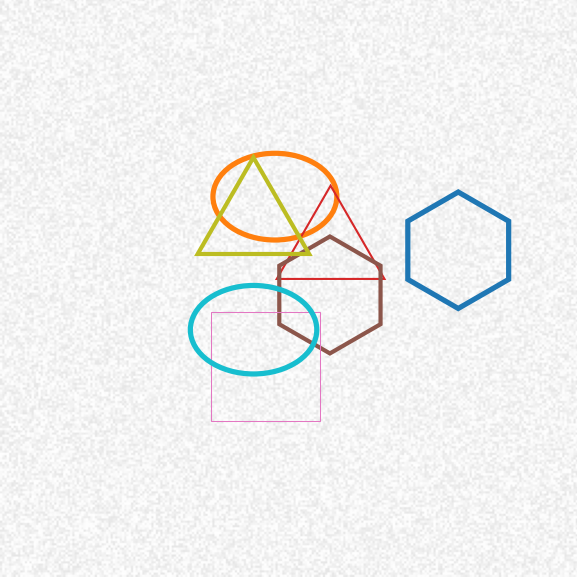[{"shape": "hexagon", "thickness": 2.5, "radius": 0.5, "center": [0.793, 0.566]}, {"shape": "oval", "thickness": 2.5, "radius": 0.54, "center": [0.476, 0.659]}, {"shape": "triangle", "thickness": 1, "radius": 0.54, "center": [0.572, 0.57]}, {"shape": "hexagon", "thickness": 2, "radius": 0.51, "center": [0.571, 0.488]}, {"shape": "square", "thickness": 0.5, "radius": 0.47, "center": [0.46, 0.365]}, {"shape": "triangle", "thickness": 2, "radius": 0.56, "center": [0.439, 0.615]}, {"shape": "oval", "thickness": 2.5, "radius": 0.55, "center": [0.439, 0.428]}]